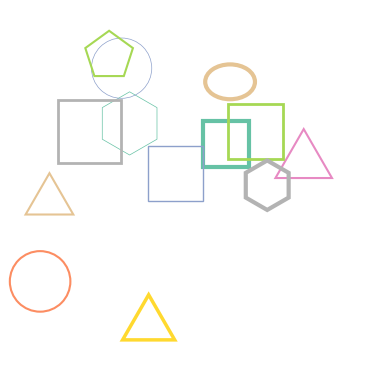[{"shape": "square", "thickness": 3, "radius": 0.3, "center": [0.587, 0.626]}, {"shape": "hexagon", "thickness": 0.5, "radius": 0.41, "center": [0.337, 0.679]}, {"shape": "circle", "thickness": 1.5, "radius": 0.39, "center": [0.104, 0.269]}, {"shape": "square", "thickness": 1, "radius": 0.36, "center": [0.456, 0.549]}, {"shape": "circle", "thickness": 0.5, "radius": 0.39, "center": [0.316, 0.823]}, {"shape": "triangle", "thickness": 1.5, "radius": 0.42, "center": [0.789, 0.58]}, {"shape": "pentagon", "thickness": 1.5, "radius": 0.33, "center": [0.283, 0.855]}, {"shape": "square", "thickness": 2, "radius": 0.36, "center": [0.663, 0.659]}, {"shape": "triangle", "thickness": 2.5, "radius": 0.39, "center": [0.386, 0.156]}, {"shape": "oval", "thickness": 3, "radius": 0.32, "center": [0.598, 0.787]}, {"shape": "triangle", "thickness": 1.5, "radius": 0.36, "center": [0.128, 0.479]}, {"shape": "hexagon", "thickness": 3, "radius": 0.32, "center": [0.694, 0.519]}, {"shape": "square", "thickness": 2, "radius": 0.41, "center": [0.231, 0.658]}]